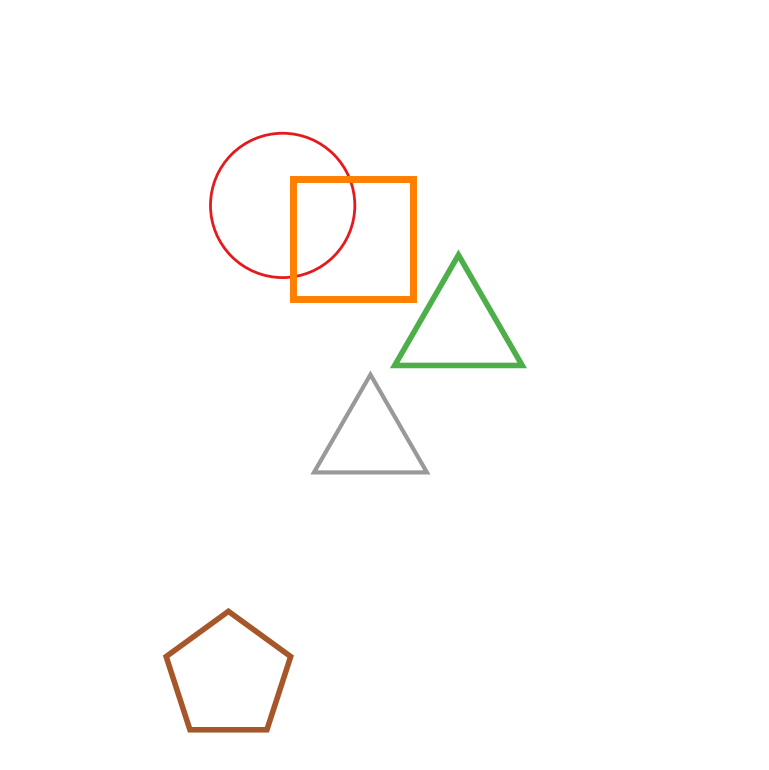[{"shape": "circle", "thickness": 1, "radius": 0.47, "center": [0.367, 0.733]}, {"shape": "triangle", "thickness": 2, "radius": 0.48, "center": [0.595, 0.573]}, {"shape": "square", "thickness": 2.5, "radius": 0.39, "center": [0.459, 0.69]}, {"shape": "pentagon", "thickness": 2, "radius": 0.43, "center": [0.297, 0.121]}, {"shape": "triangle", "thickness": 1.5, "radius": 0.42, "center": [0.481, 0.429]}]